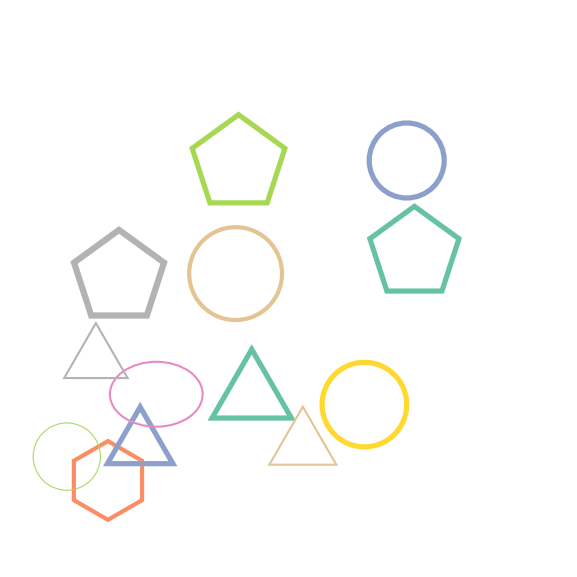[{"shape": "pentagon", "thickness": 2.5, "radius": 0.41, "center": [0.718, 0.561]}, {"shape": "triangle", "thickness": 2.5, "radius": 0.4, "center": [0.436, 0.315]}, {"shape": "hexagon", "thickness": 2, "radius": 0.34, "center": [0.187, 0.167]}, {"shape": "triangle", "thickness": 2.5, "radius": 0.33, "center": [0.243, 0.229]}, {"shape": "circle", "thickness": 2.5, "radius": 0.32, "center": [0.704, 0.721]}, {"shape": "oval", "thickness": 1, "radius": 0.4, "center": [0.271, 0.316]}, {"shape": "circle", "thickness": 0.5, "radius": 0.29, "center": [0.116, 0.209]}, {"shape": "pentagon", "thickness": 2.5, "radius": 0.42, "center": [0.413, 0.716]}, {"shape": "circle", "thickness": 2.5, "radius": 0.37, "center": [0.631, 0.299]}, {"shape": "triangle", "thickness": 1, "radius": 0.33, "center": [0.524, 0.228]}, {"shape": "circle", "thickness": 2, "radius": 0.4, "center": [0.408, 0.525]}, {"shape": "triangle", "thickness": 1, "radius": 0.32, "center": [0.166, 0.376]}, {"shape": "pentagon", "thickness": 3, "radius": 0.41, "center": [0.206, 0.519]}]